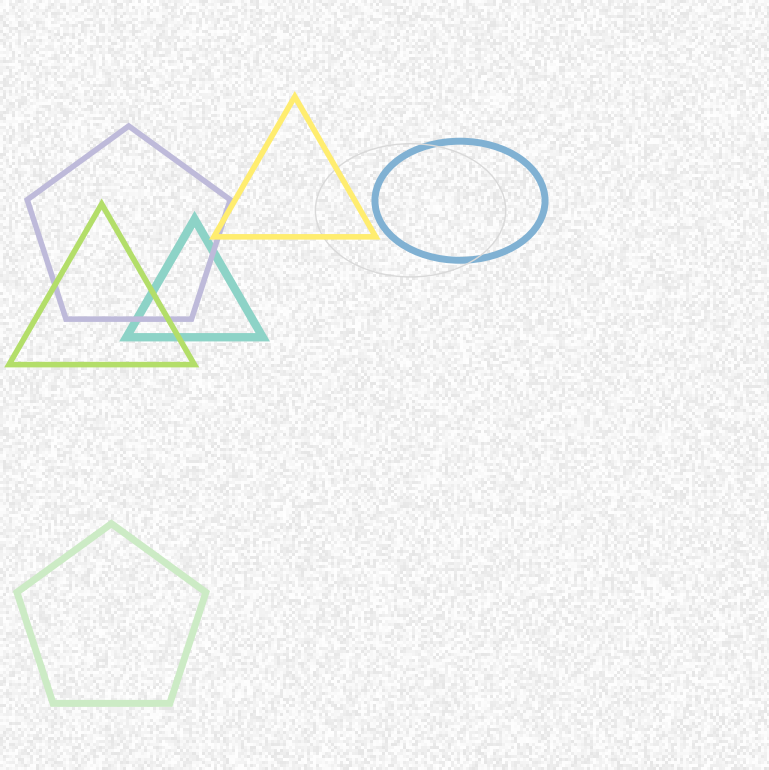[{"shape": "triangle", "thickness": 3, "radius": 0.51, "center": [0.253, 0.613]}, {"shape": "pentagon", "thickness": 2, "radius": 0.69, "center": [0.167, 0.698]}, {"shape": "oval", "thickness": 2.5, "radius": 0.55, "center": [0.597, 0.739]}, {"shape": "triangle", "thickness": 2, "radius": 0.7, "center": [0.132, 0.596]}, {"shape": "oval", "thickness": 0.5, "radius": 0.62, "center": [0.533, 0.727]}, {"shape": "pentagon", "thickness": 2.5, "radius": 0.65, "center": [0.145, 0.191]}, {"shape": "triangle", "thickness": 2, "radius": 0.61, "center": [0.383, 0.753]}]